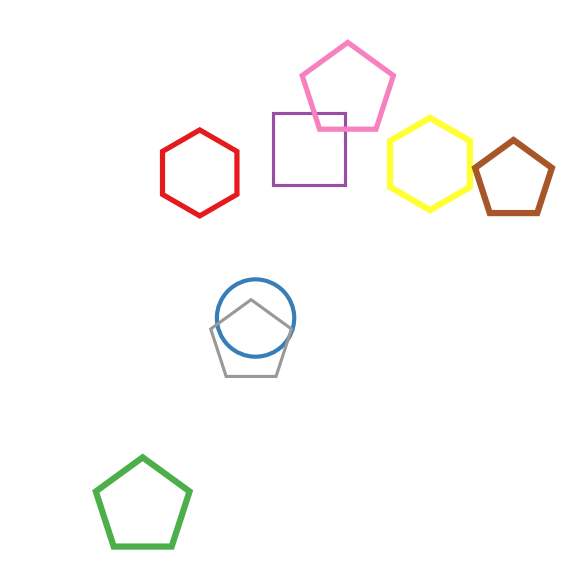[{"shape": "hexagon", "thickness": 2.5, "radius": 0.37, "center": [0.346, 0.7]}, {"shape": "circle", "thickness": 2, "radius": 0.33, "center": [0.443, 0.448]}, {"shape": "pentagon", "thickness": 3, "radius": 0.43, "center": [0.247, 0.122]}, {"shape": "square", "thickness": 1.5, "radius": 0.31, "center": [0.536, 0.741]}, {"shape": "hexagon", "thickness": 3, "radius": 0.4, "center": [0.745, 0.715]}, {"shape": "pentagon", "thickness": 3, "radius": 0.35, "center": [0.889, 0.687]}, {"shape": "pentagon", "thickness": 2.5, "radius": 0.42, "center": [0.602, 0.843]}, {"shape": "pentagon", "thickness": 1.5, "radius": 0.37, "center": [0.435, 0.407]}]